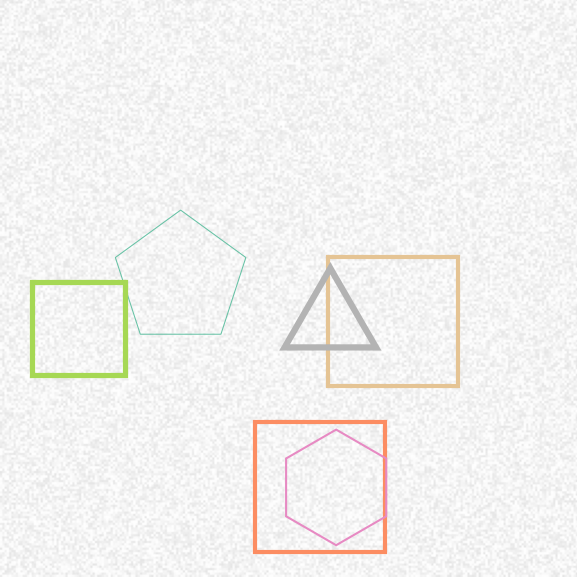[{"shape": "pentagon", "thickness": 0.5, "radius": 0.59, "center": [0.313, 0.517]}, {"shape": "square", "thickness": 2, "radius": 0.56, "center": [0.554, 0.156]}, {"shape": "hexagon", "thickness": 1, "radius": 0.5, "center": [0.582, 0.155]}, {"shape": "square", "thickness": 2.5, "radius": 0.4, "center": [0.135, 0.431]}, {"shape": "square", "thickness": 2, "radius": 0.56, "center": [0.68, 0.442]}, {"shape": "triangle", "thickness": 3, "radius": 0.46, "center": [0.572, 0.443]}]